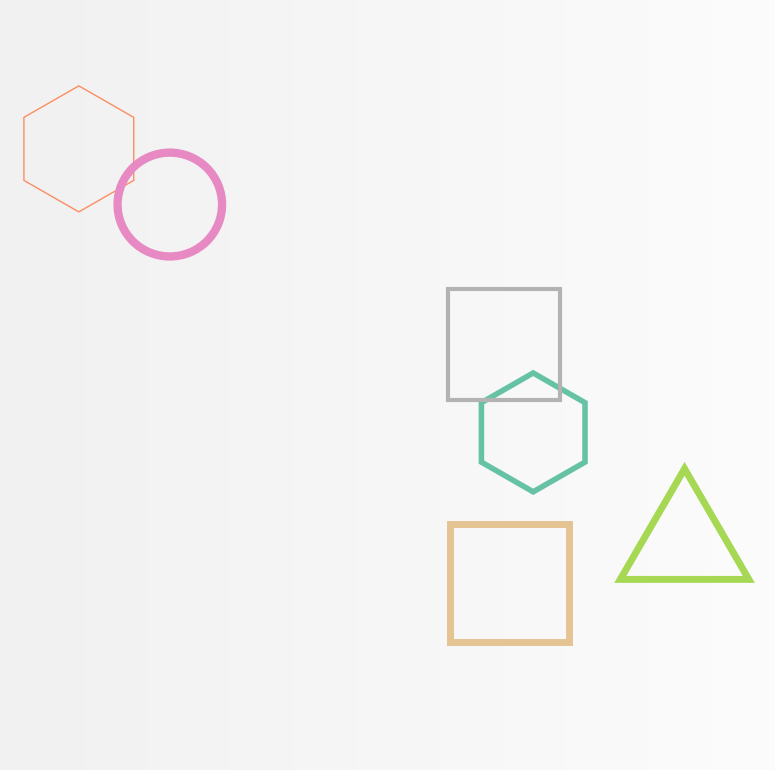[{"shape": "hexagon", "thickness": 2, "radius": 0.39, "center": [0.688, 0.438]}, {"shape": "hexagon", "thickness": 0.5, "radius": 0.41, "center": [0.102, 0.807]}, {"shape": "circle", "thickness": 3, "radius": 0.34, "center": [0.219, 0.734]}, {"shape": "triangle", "thickness": 2.5, "radius": 0.48, "center": [0.883, 0.295]}, {"shape": "square", "thickness": 2.5, "radius": 0.38, "center": [0.657, 0.243]}, {"shape": "square", "thickness": 1.5, "radius": 0.36, "center": [0.65, 0.553]}]